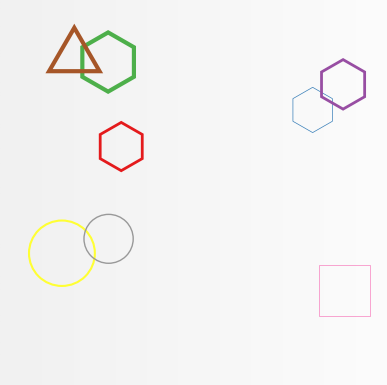[{"shape": "hexagon", "thickness": 2, "radius": 0.31, "center": [0.313, 0.619]}, {"shape": "hexagon", "thickness": 0.5, "radius": 0.29, "center": [0.807, 0.714]}, {"shape": "hexagon", "thickness": 3, "radius": 0.38, "center": [0.279, 0.839]}, {"shape": "hexagon", "thickness": 2, "radius": 0.32, "center": [0.885, 0.781]}, {"shape": "circle", "thickness": 1.5, "radius": 0.42, "center": [0.16, 0.342]}, {"shape": "triangle", "thickness": 3, "radius": 0.38, "center": [0.192, 0.853]}, {"shape": "square", "thickness": 0.5, "radius": 0.33, "center": [0.889, 0.246]}, {"shape": "circle", "thickness": 1, "radius": 0.32, "center": [0.28, 0.38]}]